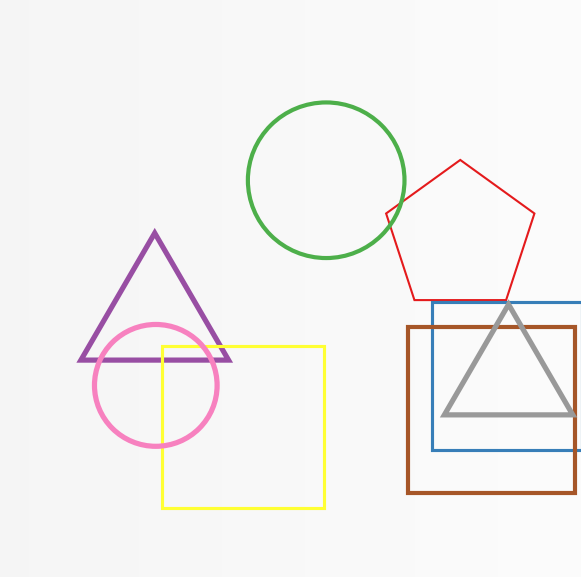[{"shape": "pentagon", "thickness": 1, "radius": 0.67, "center": [0.792, 0.588]}, {"shape": "square", "thickness": 1.5, "radius": 0.64, "center": [0.872, 0.347]}, {"shape": "circle", "thickness": 2, "radius": 0.67, "center": [0.561, 0.687]}, {"shape": "triangle", "thickness": 2.5, "radius": 0.73, "center": [0.266, 0.449]}, {"shape": "square", "thickness": 1.5, "radius": 0.7, "center": [0.418, 0.26]}, {"shape": "square", "thickness": 2, "radius": 0.72, "center": [0.845, 0.29]}, {"shape": "circle", "thickness": 2.5, "radius": 0.53, "center": [0.268, 0.332]}, {"shape": "triangle", "thickness": 2.5, "radius": 0.64, "center": [0.875, 0.345]}]